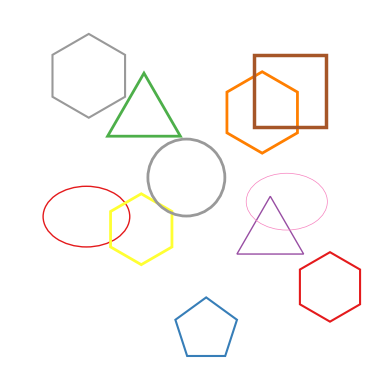[{"shape": "oval", "thickness": 1, "radius": 0.56, "center": [0.224, 0.437]}, {"shape": "hexagon", "thickness": 1.5, "radius": 0.45, "center": [0.857, 0.255]}, {"shape": "pentagon", "thickness": 1.5, "radius": 0.42, "center": [0.536, 0.143]}, {"shape": "triangle", "thickness": 2, "radius": 0.55, "center": [0.374, 0.701]}, {"shape": "triangle", "thickness": 1, "radius": 0.5, "center": [0.702, 0.39]}, {"shape": "hexagon", "thickness": 2, "radius": 0.53, "center": [0.681, 0.708]}, {"shape": "hexagon", "thickness": 2, "radius": 0.46, "center": [0.367, 0.405]}, {"shape": "square", "thickness": 2.5, "radius": 0.47, "center": [0.754, 0.763]}, {"shape": "oval", "thickness": 0.5, "radius": 0.53, "center": [0.745, 0.476]}, {"shape": "hexagon", "thickness": 1.5, "radius": 0.54, "center": [0.231, 0.803]}, {"shape": "circle", "thickness": 2, "radius": 0.5, "center": [0.484, 0.539]}]